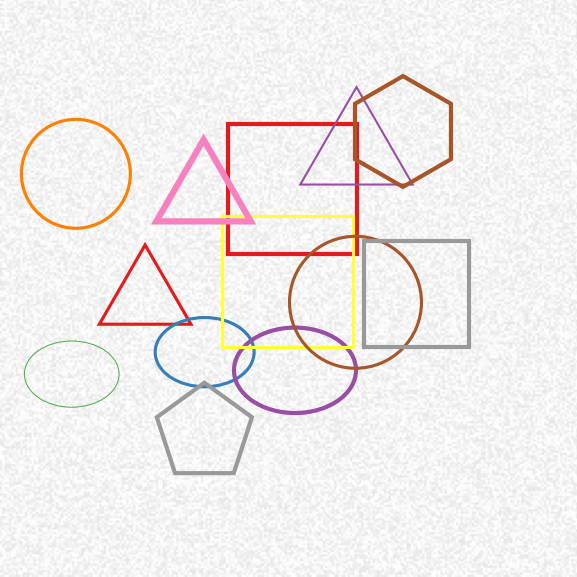[{"shape": "square", "thickness": 2, "radius": 0.56, "center": [0.506, 0.672]}, {"shape": "triangle", "thickness": 1.5, "radius": 0.46, "center": [0.251, 0.483]}, {"shape": "oval", "thickness": 1.5, "radius": 0.43, "center": [0.354, 0.389]}, {"shape": "oval", "thickness": 0.5, "radius": 0.41, "center": [0.124, 0.351]}, {"shape": "triangle", "thickness": 1, "radius": 0.56, "center": [0.617, 0.736]}, {"shape": "oval", "thickness": 2, "radius": 0.53, "center": [0.511, 0.358]}, {"shape": "circle", "thickness": 1.5, "radius": 0.47, "center": [0.131, 0.698]}, {"shape": "square", "thickness": 1.5, "radius": 0.57, "center": [0.498, 0.512]}, {"shape": "hexagon", "thickness": 2, "radius": 0.48, "center": [0.698, 0.771]}, {"shape": "circle", "thickness": 1.5, "radius": 0.57, "center": [0.616, 0.476]}, {"shape": "triangle", "thickness": 3, "radius": 0.47, "center": [0.353, 0.663]}, {"shape": "square", "thickness": 2, "radius": 0.46, "center": [0.721, 0.49]}, {"shape": "pentagon", "thickness": 2, "radius": 0.43, "center": [0.354, 0.25]}]